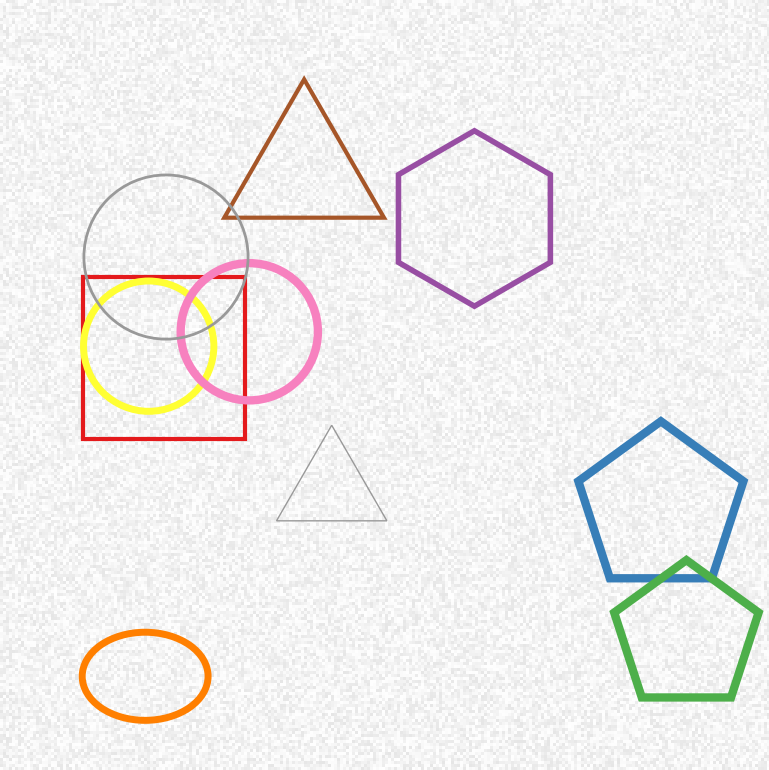[{"shape": "square", "thickness": 1.5, "radius": 0.53, "center": [0.213, 0.535]}, {"shape": "pentagon", "thickness": 3, "radius": 0.56, "center": [0.858, 0.34]}, {"shape": "pentagon", "thickness": 3, "radius": 0.49, "center": [0.891, 0.174]}, {"shape": "hexagon", "thickness": 2, "radius": 0.57, "center": [0.616, 0.716]}, {"shape": "oval", "thickness": 2.5, "radius": 0.41, "center": [0.188, 0.122]}, {"shape": "circle", "thickness": 2.5, "radius": 0.42, "center": [0.193, 0.55]}, {"shape": "triangle", "thickness": 1.5, "radius": 0.6, "center": [0.395, 0.777]}, {"shape": "circle", "thickness": 3, "radius": 0.45, "center": [0.324, 0.569]}, {"shape": "circle", "thickness": 1, "radius": 0.53, "center": [0.216, 0.666]}, {"shape": "triangle", "thickness": 0.5, "radius": 0.41, "center": [0.431, 0.365]}]